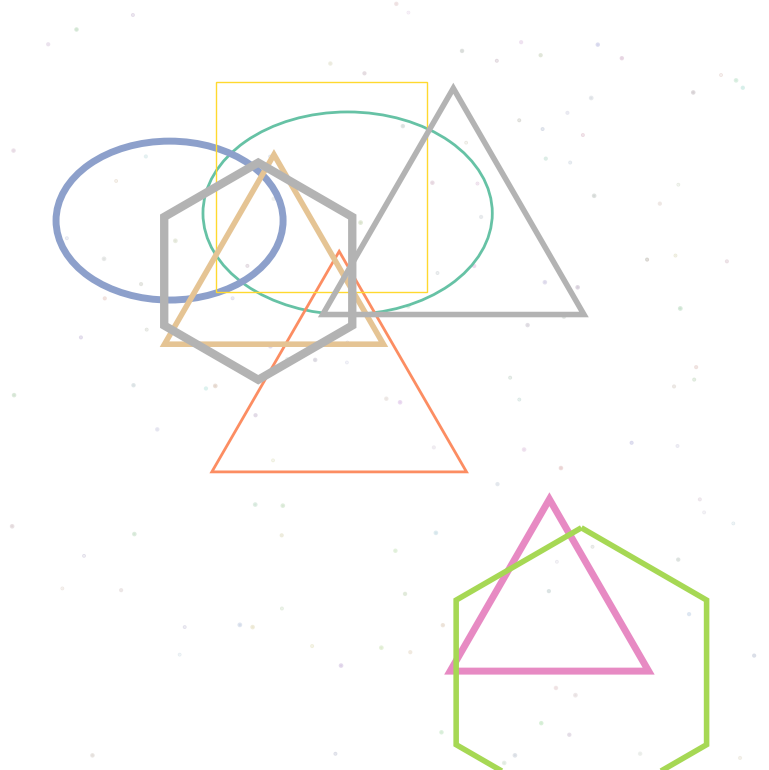[{"shape": "oval", "thickness": 1, "radius": 0.94, "center": [0.451, 0.723]}, {"shape": "triangle", "thickness": 1, "radius": 0.95, "center": [0.44, 0.483]}, {"shape": "oval", "thickness": 2.5, "radius": 0.74, "center": [0.22, 0.714]}, {"shape": "triangle", "thickness": 2.5, "radius": 0.74, "center": [0.714, 0.203]}, {"shape": "hexagon", "thickness": 2, "radius": 0.94, "center": [0.755, 0.127]}, {"shape": "square", "thickness": 0.5, "radius": 0.68, "center": [0.417, 0.757]}, {"shape": "triangle", "thickness": 2, "radius": 0.82, "center": [0.356, 0.635]}, {"shape": "triangle", "thickness": 2, "radius": 0.98, "center": [0.589, 0.689]}, {"shape": "hexagon", "thickness": 3, "radius": 0.7, "center": [0.335, 0.648]}]